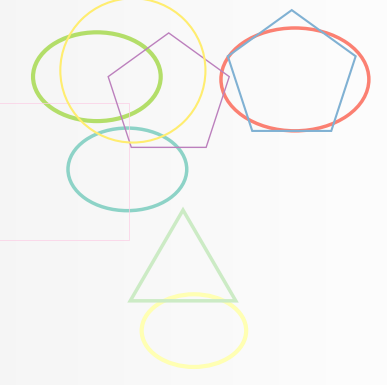[{"shape": "oval", "thickness": 2.5, "radius": 0.77, "center": [0.329, 0.56]}, {"shape": "oval", "thickness": 3, "radius": 0.67, "center": [0.5, 0.141]}, {"shape": "oval", "thickness": 2.5, "radius": 0.95, "center": [0.761, 0.794]}, {"shape": "pentagon", "thickness": 1.5, "radius": 0.87, "center": [0.753, 0.8]}, {"shape": "oval", "thickness": 3, "radius": 0.82, "center": [0.25, 0.801]}, {"shape": "square", "thickness": 0.5, "radius": 0.89, "center": [0.155, 0.554]}, {"shape": "pentagon", "thickness": 1, "radius": 0.82, "center": [0.435, 0.75]}, {"shape": "triangle", "thickness": 2.5, "radius": 0.79, "center": [0.472, 0.297]}, {"shape": "circle", "thickness": 1.5, "radius": 0.94, "center": [0.343, 0.817]}]